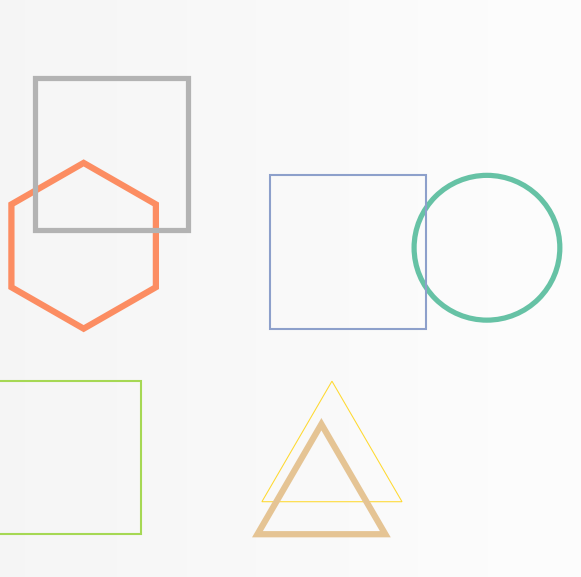[{"shape": "circle", "thickness": 2.5, "radius": 0.63, "center": [0.838, 0.57]}, {"shape": "hexagon", "thickness": 3, "radius": 0.72, "center": [0.144, 0.574]}, {"shape": "square", "thickness": 1, "radius": 0.67, "center": [0.599, 0.562]}, {"shape": "square", "thickness": 1, "radius": 0.66, "center": [0.11, 0.207]}, {"shape": "triangle", "thickness": 0.5, "radius": 0.7, "center": [0.571, 0.2]}, {"shape": "triangle", "thickness": 3, "radius": 0.64, "center": [0.553, 0.138]}, {"shape": "square", "thickness": 2.5, "radius": 0.66, "center": [0.192, 0.733]}]